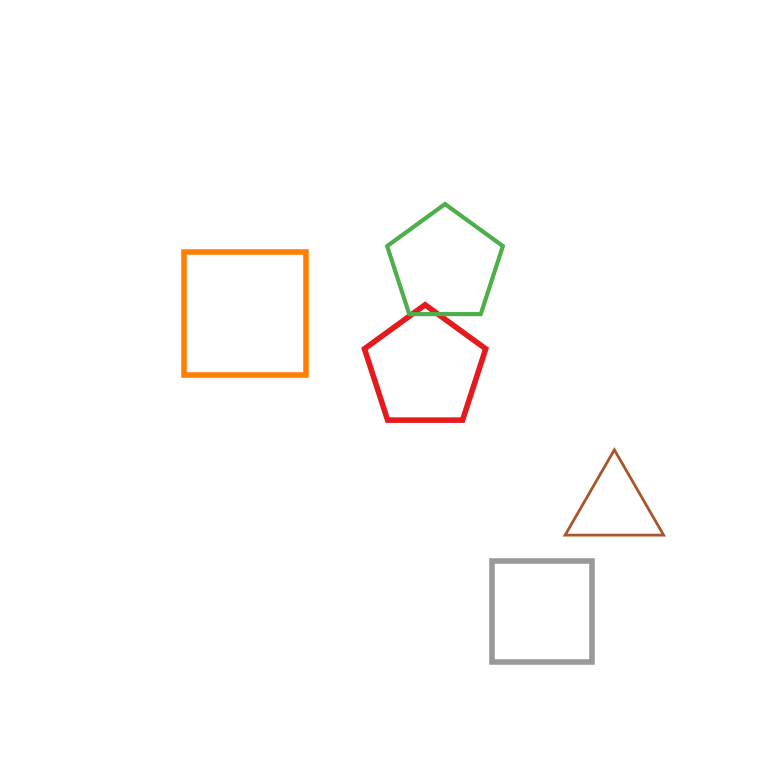[{"shape": "pentagon", "thickness": 2, "radius": 0.41, "center": [0.552, 0.521]}, {"shape": "pentagon", "thickness": 1.5, "radius": 0.4, "center": [0.578, 0.656]}, {"shape": "square", "thickness": 2, "radius": 0.4, "center": [0.318, 0.593]}, {"shape": "triangle", "thickness": 1, "radius": 0.37, "center": [0.798, 0.342]}, {"shape": "square", "thickness": 2, "radius": 0.33, "center": [0.704, 0.206]}]